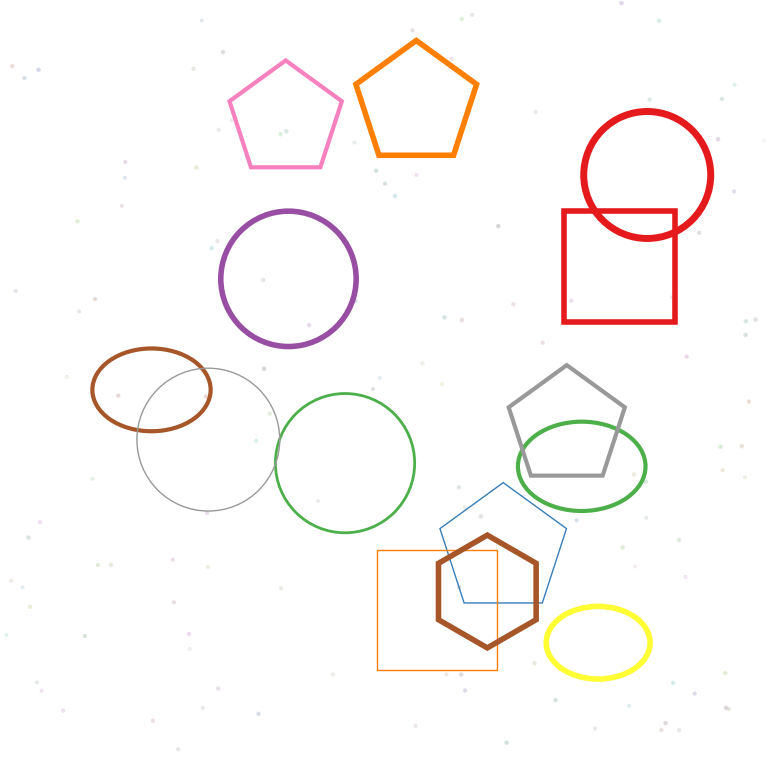[{"shape": "circle", "thickness": 2.5, "radius": 0.41, "center": [0.841, 0.773]}, {"shape": "square", "thickness": 2, "radius": 0.36, "center": [0.804, 0.654]}, {"shape": "pentagon", "thickness": 0.5, "radius": 0.43, "center": [0.654, 0.287]}, {"shape": "oval", "thickness": 1.5, "radius": 0.41, "center": [0.755, 0.394]}, {"shape": "circle", "thickness": 1, "radius": 0.45, "center": [0.448, 0.398]}, {"shape": "circle", "thickness": 2, "radius": 0.44, "center": [0.375, 0.638]}, {"shape": "pentagon", "thickness": 2, "radius": 0.41, "center": [0.541, 0.865]}, {"shape": "square", "thickness": 0.5, "radius": 0.39, "center": [0.568, 0.208]}, {"shape": "oval", "thickness": 2, "radius": 0.34, "center": [0.777, 0.165]}, {"shape": "oval", "thickness": 1.5, "radius": 0.38, "center": [0.197, 0.494]}, {"shape": "hexagon", "thickness": 2, "radius": 0.37, "center": [0.633, 0.232]}, {"shape": "pentagon", "thickness": 1.5, "radius": 0.38, "center": [0.371, 0.845]}, {"shape": "circle", "thickness": 0.5, "radius": 0.46, "center": [0.271, 0.429]}, {"shape": "pentagon", "thickness": 1.5, "radius": 0.4, "center": [0.736, 0.446]}]